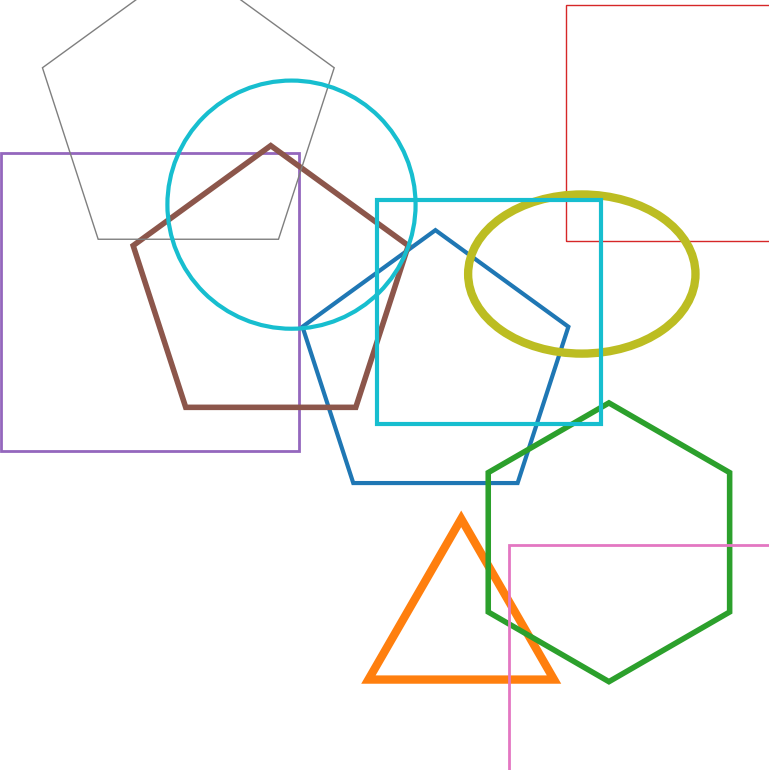[{"shape": "pentagon", "thickness": 1.5, "radius": 0.91, "center": [0.565, 0.52]}, {"shape": "triangle", "thickness": 3, "radius": 0.7, "center": [0.599, 0.187]}, {"shape": "hexagon", "thickness": 2, "radius": 0.91, "center": [0.791, 0.296]}, {"shape": "square", "thickness": 0.5, "radius": 0.77, "center": [0.888, 0.841]}, {"shape": "square", "thickness": 1, "radius": 0.97, "center": [0.195, 0.608]}, {"shape": "pentagon", "thickness": 2, "radius": 0.94, "center": [0.352, 0.623]}, {"shape": "square", "thickness": 1, "radius": 0.88, "center": [0.837, 0.118]}, {"shape": "pentagon", "thickness": 0.5, "radius": 1.0, "center": [0.245, 0.85]}, {"shape": "oval", "thickness": 3, "radius": 0.74, "center": [0.756, 0.644]}, {"shape": "square", "thickness": 1.5, "radius": 0.73, "center": [0.635, 0.595]}, {"shape": "circle", "thickness": 1.5, "radius": 0.81, "center": [0.379, 0.734]}]